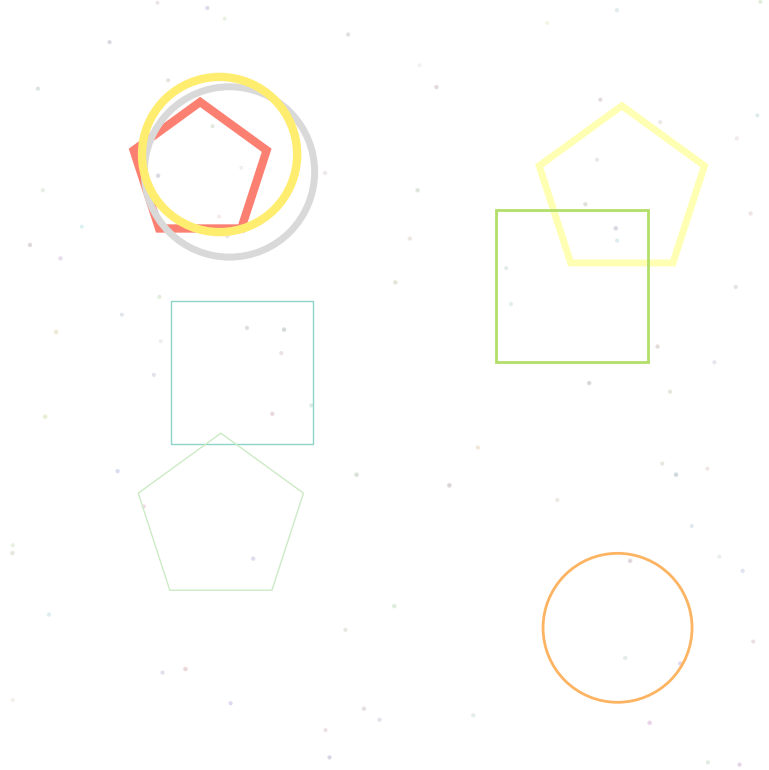[{"shape": "square", "thickness": 0.5, "radius": 0.46, "center": [0.314, 0.516]}, {"shape": "pentagon", "thickness": 2.5, "radius": 0.56, "center": [0.808, 0.75]}, {"shape": "pentagon", "thickness": 3, "radius": 0.45, "center": [0.26, 0.777]}, {"shape": "circle", "thickness": 1, "radius": 0.48, "center": [0.802, 0.185]}, {"shape": "square", "thickness": 1, "radius": 0.49, "center": [0.743, 0.628]}, {"shape": "circle", "thickness": 2.5, "radius": 0.55, "center": [0.298, 0.777]}, {"shape": "pentagon", "thickness": 0.5, "radius": 0.56, "center": [0.287, 0.325]}, {"shape": "circle", "thickness": 3, "radius": 0.5, "center": [0.285, 0.799]}]